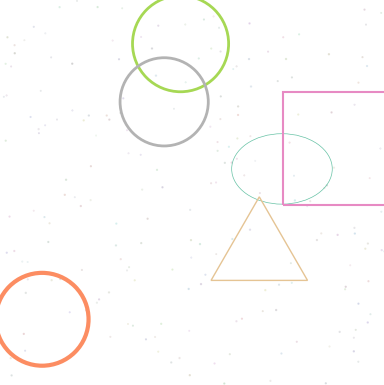[{"shape": "oval", "thickness": 0.5, "radius": 0.65, "center": [0.732, 0.561]}, {"shape": "circle", "thickness": 3, "radius": 0.6, "center": [0.109, 0.171]}, {"shape": "square", "thickness": 1.5, "radius": 0.73, "center": [0.882, 0.615]}, {"shape": "circle", "thickness": 2, "radius": 0.62, "center": [0.469, 0.886]}, {"shape": "triangle", "thickness": 1, "radius": 0.72, "center": [0.673, 0.344]}, {"shape": "circle", "thickness": 2, "radius": 0.57, "center": [0.426, 0.735]}]